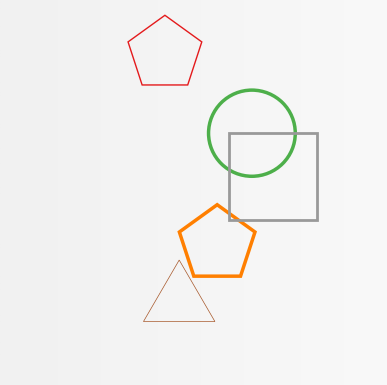[{"shape": "pentagon", "thickness": 1, "radius": 0.5, "center": [0.426, 0.86]}, {"shape": "circle", "thickness": 2.5, "radius": 0.56, "center": [0.65, 0.654]}, {"shape": "pentagon", "thickness": 2.5, "radius": 0.51, "center": [0.56, 0.366]}, {"shape": "triangle", "thickness": 0.5, "radius": 0.53, "center": [0.462, 0.218]}, {"shape": "square", "thickness": 2, "radius": 0.57, "center": [0.705, 0.542]}]